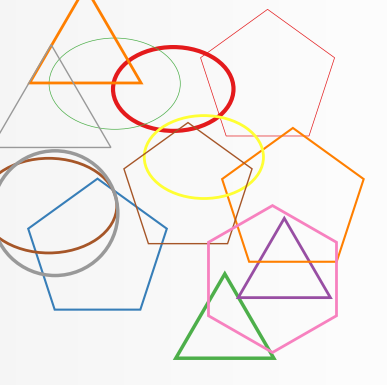[{"shape": "pentagon", "thickness": 0.5, "radius": 0.91, "center": [0.69, 0.794]}, {"shape": "oval", "thickness": 3, "radius": 0.78, "center": [0.447, 0.769]}, {"shape": "pentagon", "thickness": 1.5, "radius": 0.94, "center": [0.252, 0.348]}, {"shape": "oval", "thickness": 0.5, "radius": 0.85, "center": [0.296, 0.783]}, {"shape": "triangle", "thickness": 2.5, "radius": 0.73, "center": [0.58, 0.143]}, {"shape": "triangle", "thickness": 2, "radius": 0.69, "center": [0.734, 0.296]}, {"shape": "triangle", "thickness": 2, "radius": 0.83, "center": [0.22, 0.868]}, {"shape": "pentagon", "thickness": 1.5, "radius": 0.96, "center": [0.756, 0.476]}, {"shape": "oval", "thickness": 2, "radius": 0.77, "center": [0.526, 0.592]}, {"shape": "oval", "thickness": 2, "radius": 0.88, "center": [0.126, 0.466]}, {"shape": "pentagon", "thickness": 1, "radius": 0.87, "center": [0.485, 0.508]}, {"shape": "hexagon", "thickness": 2, "radius": 0.95, "center": [0.703, 0.275]}, {"shape": "triangle", "thickness": 1, "radius": 0.89, "center": [0.132, 0.706]}, {"shape": "circle", "thickness": 2.5, "radius": 0.81, "center": [0.142, 0.446]}]